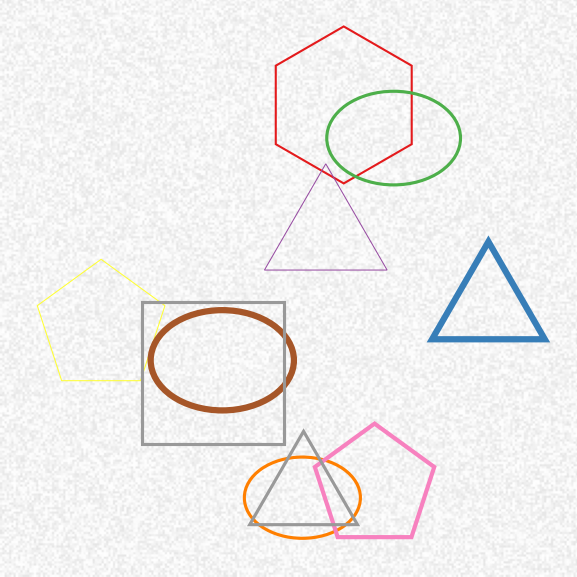[{"shape": "hexagon", "thickness": 1, "radius": 0.68, "center": [0.595, 0.817]}, {"shape": "triangle", "thickness": 3, "radius": 0.56, "center": [0.846, 0.468]}, {"shape": "oval", "thickness": 1.5, "radius": 0.58, "center": [0.682, 0.76]}, {"shape": "triangle", "thickness": 0.5, "radius": 0.61, "center": [0.564, 0.593]}, {"shape": "oval", "thickness": 1.5, "radius": 0.5, "center": [0.524, 0.137]}, {"shape": "pentagon", "thickness": 0.5, "radius": 0.58, "center": [0.175, 0.434]}, {"shape": "oval", "thickness": 3, "radius": 0.62, "center": [0.385, 0.375]}, {"shape": "pentagon", "thickness": 2, "radius": 0.54, "center": [0.649, 0.157]}, {"shape": "triangle", "thickness": 1.5, "radius": 0.54, "center": [0.526, 0.144]}, {"shape": "square", "thickness": 1.5, "radius": 0.62, "center": [0.369, 0.353]}]